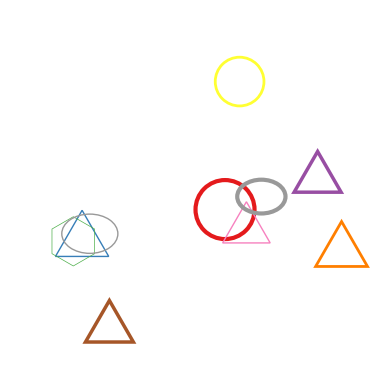[{"shape": "circle", "thickness": 3, "radius": 0.38, "center": [0.584, 0.456]}, {"shape": "triangle", "thickness": 1, "radius": 0.4, "center": [0.213, 0.374]}, {"shape": "hexagon", "thickness": 0.5, "radius": 0.32, "center": [0.19, 0.373]}, {"shape": "triangle", "thickness": 2.5, "radius": 0.35, "center": [0.825, 0.536]}, {"shape": "triangle", "thickness": 2, "radius": 0.39, "center": [0.887, 0.347]}, {"shape": "circle", "thickness": 2, "radius": 0.32, "center": [0.622, 0.788]}, {"shape": "triangle", "thickness": 2.5, "radius": 0.36, "center": [0.284, 0.148]}, {"shape": "triangle", "thickness": 1, "radius": 0.36, "center": [0.64, 0.405]}, {"shape": "oval", "thickness": 1, "radius": 0.36, "center": [0.233, 0.393]}, {"shape": "oval", "thickness": 3, "radius": 0.31, "center": [0.679, 0.489]}]